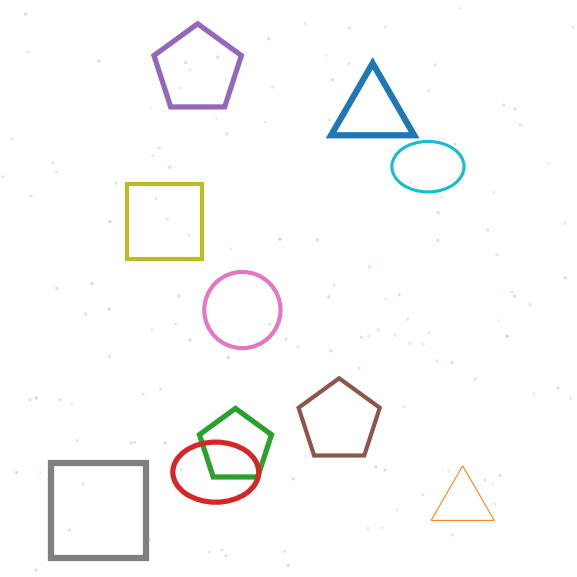[{"shape": "triangle", "thickness": 3, "radius": 0.42, "center": [0.645, 0.806]}, {"shape": "triangle", "thickness": 0.5, "radius": 0.32, "center": [0.801, 0.13]}, {"shape": "pentagon", "thickness": 2.5, "radius": 0.33, "center": [0.408, 0.226]}, {"shape": "oval", "thickness": 2.5, "radius": 0.37, "center": [0.374, 0.182]}, {"shape": "pentagon", "thickness": 2.5, "radius": 0.4, "center": [0.342, 0.878]}, {"shape": "pentagon", "thickness": 2, "radius": 0.37, "center": [0.587, 0.27]}, {"shape": "circle", "thickness": 2, "radius": 0.33, "center": [0.42, 0.462]}, {"shape": "square", "thickness": 3, "radius": 0.41, "center": [0.17, 0.115]}, {"shape": "square", "thickness": 2, "radius": 0.33, "center": [0.285, 0.615]}, {"shape": "oval", "thickness": 1.5, "radius": 0.31, "center": [0.741, 0.711]}]